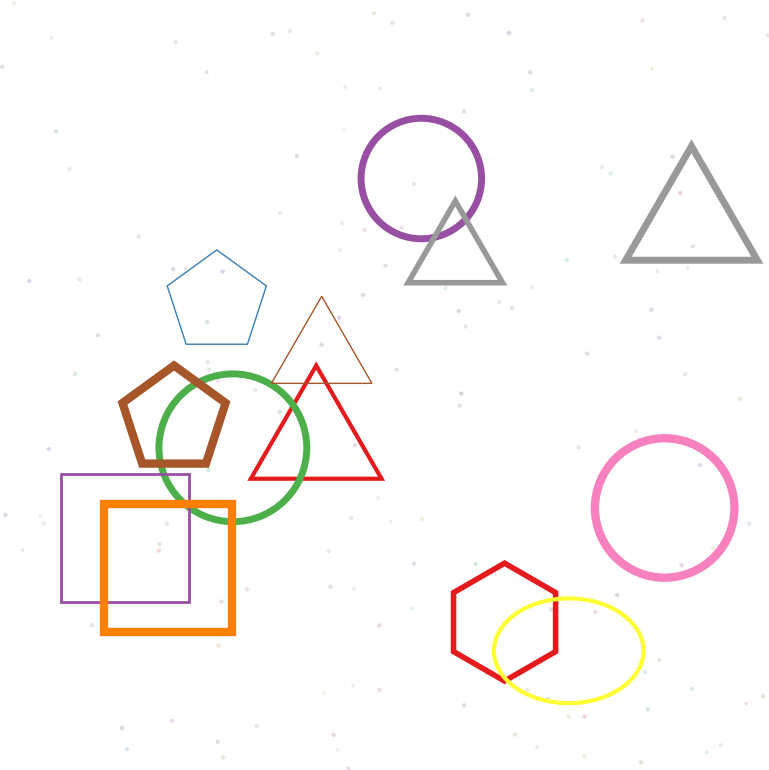[{"shape": "triangle", "thickness": 1.5, "radius": 0.49, "center": [0.411, 0.427]}, {"shape": "hexagon", "thickness": 2, "radius": 0.38, "center": [0.655, 0.192]}, {"shape": "pentagon", "thickness": 0.5, "radius": 0.34, "center": [0.282, 0.608]}, {"shape": "circle", "thickness": 2.5, "radius": 0.48, "center": [0.302, 0.418]}, {"shape": "circle", "thickness": 2.5, "radius": 0.39, "center": [0.547, 0.768]}, {"shape": "square", "thickness": 1, "radius": 0.42, "center": [0.162, 0.302]}, {"shape": "square", "thickness": 3, "radius": 0.42, "center": [0.219, 0.262]}, {"shape": "oval", "thickness": 1.5, "radius": 0.49, "center": [0.739, 0.155]}, {"shape": "triangle", "thickness": 0.5, "radius": 0.38, "center": [0.418, 0.54]}, {"shape": "pentagon", "thickness": 3, "radius": 0.35, "center": [0.226, 0.455]}, {"shape": "circle", "thickness": 3, "radius": 0.45, "center": [0.863, 0.34]}, {"shape": "triangle", "thickness": 2, "radius": 0.35, "center": [0.591, 0.668]}, {"shape": "triangle", "thickness": 2.5, "radius": 0.49, "center": [0.898, 0.711]}]